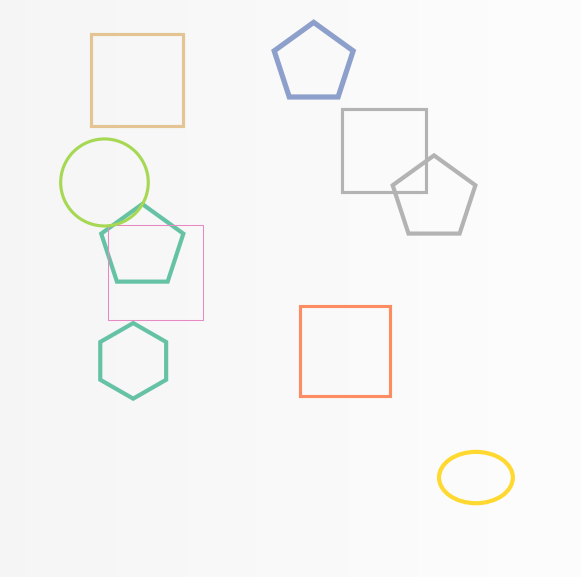[{"shape": "hexagon", "thickness": 2, "radius": 0.33, "center": [0.229, 0.374]}, {"shape": "pentagon", "thickness": 2, "radius": 0.37, "center": [0.245, 0.572]}, {"shape": "square", "thickness": 1.5, "radius": 0.39, "center": [0.593, 0.391]}, {"shape": "pentagon", "thickness": 2.5, "radius": 0.36, "center": [0.54, 0.889]}, {"shape": "square", "thickness": 0.5, "radius": 0.41, "center": [0.267, 0.528]}, {"shape": "circle", "thickness": 1.5, "radius": 0.38, "center": [0.18, 0.683]}, {"shape": "oval", "thickness": 2, "radius": 0.32, "center": [0.819, 0.172]}, {"shape": "square", "thickness": 1.5, "radius": 0.4, "center": [0.235, 0.86]}, {"shape": "pentagon", "thickness": 2, "radius": 0.37, "center": [0.747, 0.655]}, {"shape": "square", "thickness": 1.5, "radius": 0.36, "center": [0.661, 0.739]}]